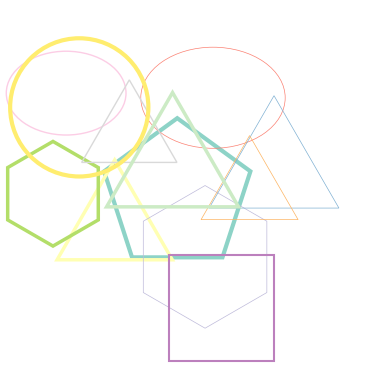[{"shape": "pentagon", "thickness": 3, "radius": 1.0, "center": [0.46, 0.493]}, {"shape": "triangle", "thickness": 2.5, "radius": 0.86, "center": [0.298, 0.412]}, {"shape": "hexagon", "thickness": 0.5, "radius": 0.93, "center": [0.533, 0.333]}, {"shape": "oval", "thickness": 0.5, "radius": 0.94, "center": [0.553, 0.746]}, {"shape": "triangle", "thickness": 0.5, "radius": 0.97, "center": [0.712, 0.557]}, {"shape": "triangle", "thickness": 0.5, "radius": 0.73, "center": [0.648, 0.502]}, {"shape": "hexagon", "thickness": 2.5, "radius": 0.68, "center": [0.138, 0.497]}, {"shape": "oval", "thickness": 1, "radius": 0.78, "center": [0.172, 0.758]}, {"shape": "triangle", "thickness": 1, "radius": 0.71, "center": [0.336, 0.65]}, {"shape": "square", "thickness": 1.5, "radius": 0.69, "center": [0.575, 0.2]}, {"shape": "triangle", "thickness": 2.5, "radius": 0.99, "center": [0.448, 0.562]}, {"shape": "circle", "thickness": 3, "radius": 0.9, "center": [0.206, 0.721]}]